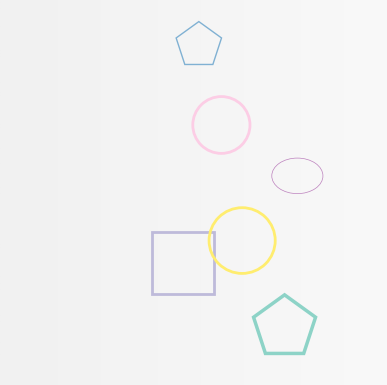[{"shape": "pentagon", "thickness": 2.5, "radius": 0.42, "center": [0.734, 0.15]}, {"shape": "square", "thickness": 2, "radius": 0.4, "center": [0.472, 0.316]}, {"shape": "pentagon", "thickness": 1, "radius": 0.31, "center": [0.513, 0.882]}, {"shape": "circle", "thickness": 2, "radius": 0.37, "center": [0.571, 0.675]}, {"shape": "oval", "thickness": 0.5, "radius": 0.33, "center": [0.767, 0.543]}, {"shape": "circle", "thickness": 2, "radius": 0.43, "center": [0.625, 0.375]}]